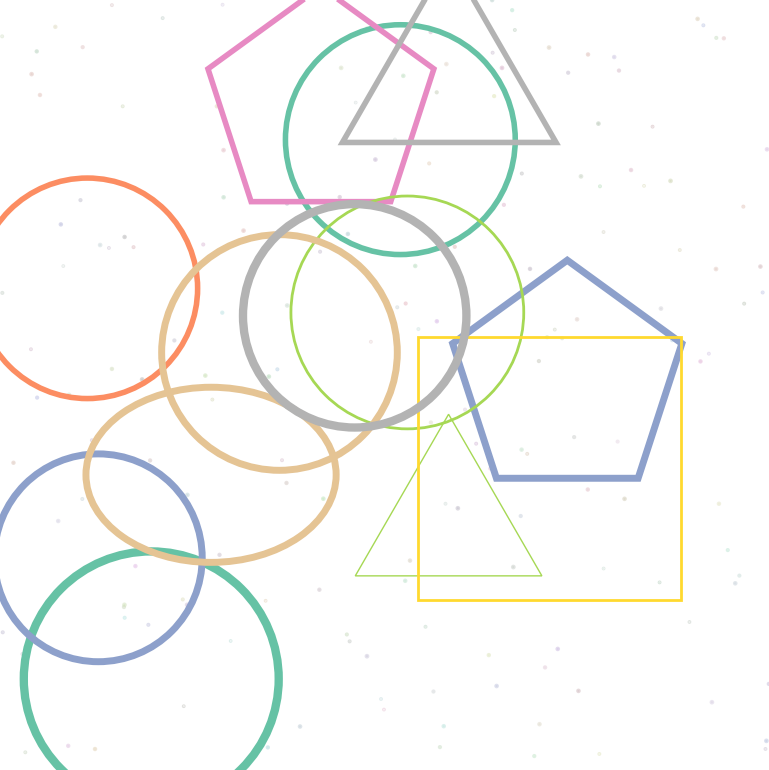[{"shape": "circle", "thickness": 2, "radius": 0.75, "center": [0.52, 0.819]}, {"shape": "circle", "thickness": 3, "radius": 0.83, "center": [0.196, 0.118]}, {"shape": "circle", "thickness": 2, "radius": 0.72, "center": [0.113, 0.626]}, {"shape": "circle", "thickness": 2.5, "radius": 0.67, "center": [0.128, 0.276]}, {"shape": "pentagon", "thickness": 2.5, "radius": 0.78, "center": [0.737, 0.506]}, {"shape": "pentagon", "thickness": 2, "radius": 0.77, "center": [0.417, 0.863]}, {"shape": "circle", "thickness": 1, "radius": 0.76, "center": [0.529, 0.594]}, {"shape": "triangle", "thickness": 0.5, "radius": 0.7, "center": [0.583, 0.322]}, {"shape": "square", "thickness": 1, "radius": 0.86, "center": [0.713, 0.392]}, {"shape": "oval", "thickness": 2.5, "radius": 0.81, "center": [0.274, 0.383]}, {"shape": "circle", "thickness": 2.5, "radius": 0.77, "center": [0.363, 0.542]}, {"shape": "circle", "thickness": 3, "radius": 0.73, "center": [0.461, 0.59]}, {"shape": "triangle", "thickness": 2, "radius": 0.8, "center": [0.583, 0.895]}]